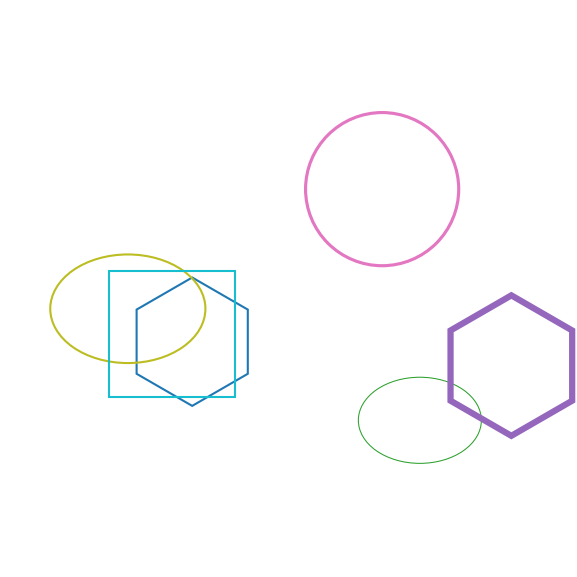[{"shape": "hexagon", "thickness": 1, "radius": 0.56, "center": [0.333, 0.407]}, {"shape": "oval", "thickness": 0.5, "radius": 0.53, "center": [0.727, 0.271]}, {"shape": "hexagon", "thickness": 3, "radius": 0.61, "center": [0.885, 0.366]}, {"shape": "circle", "thickness": 1.5, "radius": 0.66, "center": [0.662, 0.672]}, {"shape": "oval", "thickness": 1, "radius": 0.67, "center": [0.221, 0.464]}, {"shape": "square", "thickness": 1, "radius": 0.54, "center": [0.298, 0.421]}]